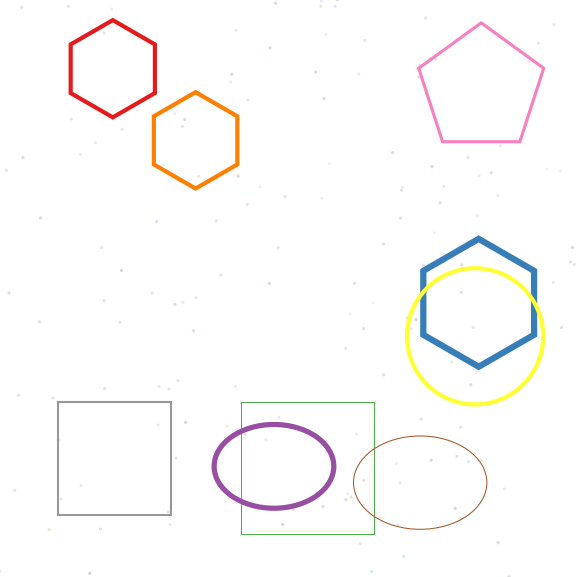[{"shape": "hexagon", "thickness": 2, "radius": 0.42, "center": [0.195, 0.88]}, {"shape": "hexagon", "thickness": 3, "radius": 0.55, "center": [0.829, 0.475]}, {"shape": "square", "thickness": 0.5, "radius": 0.57, "center": [0.533, 0.189]}, {"shape": "oval", "thickness": 2.5, "radius": 0.52, "center": [0.474, 0.192]}, {"shape": "hexagon", "thickness": 2, "radius": 0.42, "center": [0.339, 0.756]}, {"shape": "circle", "thickness": 2, "radius": 0.59, "center": [0.823, 0.417]}, {"shape": "oval", "thickness": 0.5, "radius": 0.58, "center": [0.728, 0.163]}, {"shape": "pentagon", "thickness": 1.5, "radius": 0.57, "center": [0.833, 0.846]}, {"shape": "square", "thickness": 1, "radius": 0.49, "center": [0.198, 0.205]}]